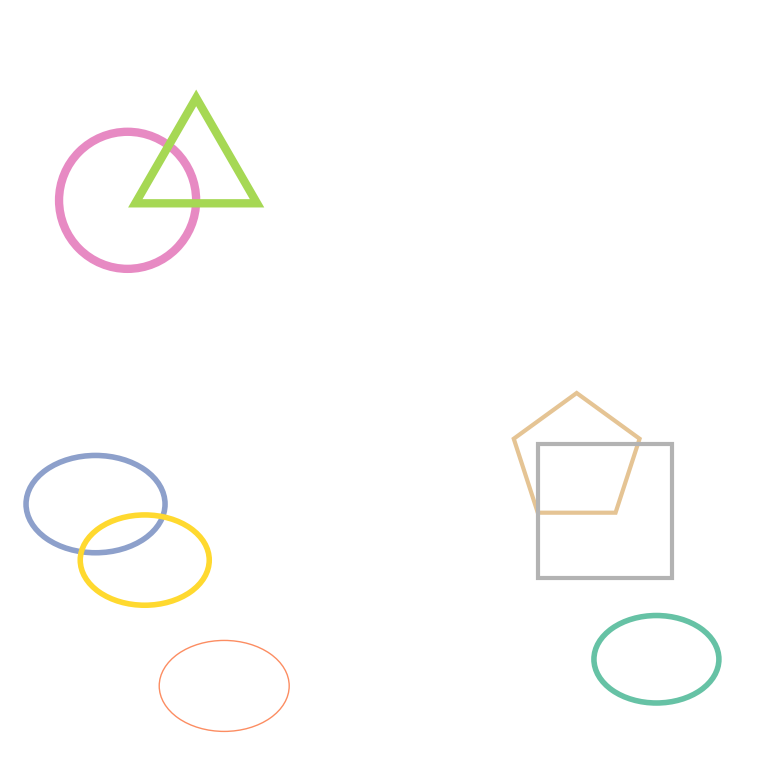[{"shape": "oval", "thickness": 2, "radius": 0.41, "center": [0.852, 0.144]}, {"shape": "oval", "thickness": 0.5, "radius": 0.42, "center": [0.291, 0.109]}, {"shape": "oval", "thickness": 2, "radius": 0.45, "center": [0.124, 0.345]}, {"shape": "circle", "thickness": 3, "radius": 0.45, "center": [0.166, 0.74]}, {"shape": "triangle", "thickness": 3, "radius": 0.46, "center": [0.255, 0.782]}, {"shape": "oval", "thickness": 2, "radius": 0.42, "center": [0.188, 0.273]}, {"shape": "pentagon", "thickness": 1.5, "radius": 0.43, "center": [0.749, 0.404]}, {"shape": "square", "thickness": 1.5, "radius": 0.44, "center": [0.785, 0.336]}]